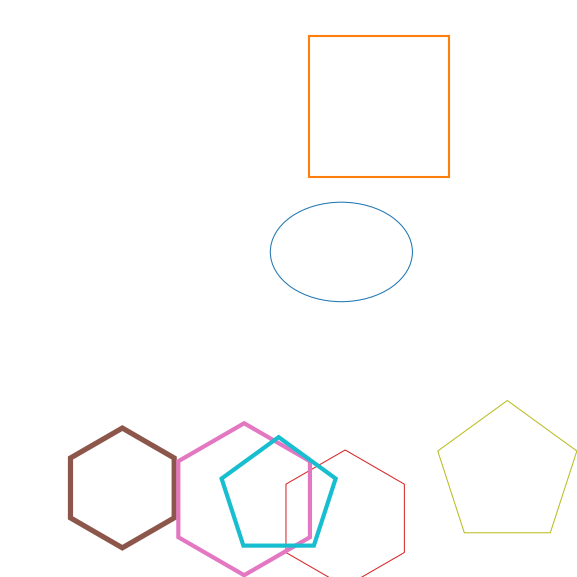[{"shape": "oval", "thickness": 0.5, "radius": 0.62, "center": [0.591, 0.563]}, {"shape": "square", "thickness": 1, "radius": 0.61, "center": [0.656, 0.815]}, {"shape": "hexagon", "thickness": 0.5, "radius": 0.59, "center": [0.598, 0.102]}, {"shape": "hexagon", "thickness": 2.5, "radius": 0.52, "center": [0.212, 0.154]}, {"shape": "hexagon", "thickness": 2, "radius": 0.66, "center": [0.423, 0.135]}, {"shape": "pentagon", "thickness": 0.5, "radius": 0.63, "center": [0.878, 0.179]}, {"shape": "pentagon", "thickness": 2, "radius": 0.52, "center": [0.482, 0.138]}]